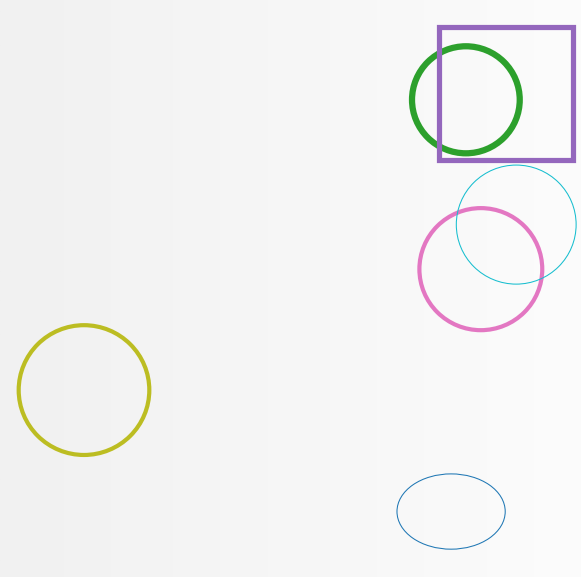[{"shape": "oval", "thickness": 0.5, "radius": 0.47, "center": [0.776, 0.113]}, {"shape": "circle", "thickness": 3, "radius": 0.46, "center": [0.802, 0.826]}, {"shape": "square", "thickness": 2.5, "radius": 0.58, "center": [0.871, 0.837]}, {"shape": "circle", "thickness": 2, "radius": 0.53, "center": [0.827, 0.533]}, {"shape": "circle", "thickness": 2, "radius": 0.56, "center": [0.145, 0.324]}, {"shape": "circle", "thickness": 0.5, "radius": 0.52, "center": [0.888, 0.61]}]